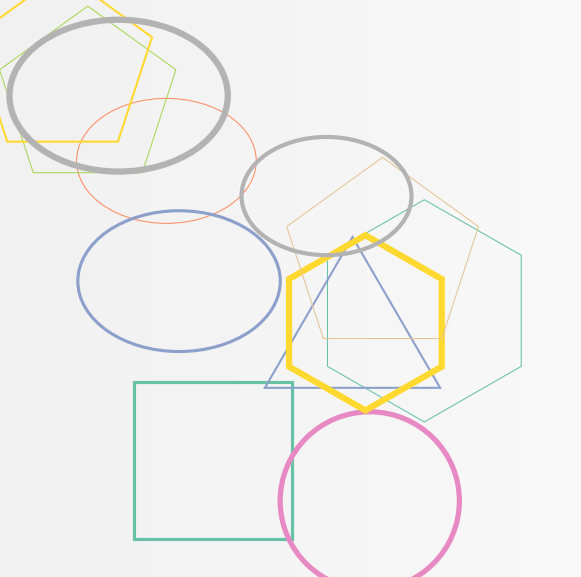[{"shape": "hexagon", "thickness": 0.5, "radius": 0.96, "center": [0.73, 0.461]}, {"shape": "square", "thickness": 1.5, "radius": 0.68, "center": [0.366, 0.202]}, {"shape": "oval", "thickness": 0.5, "radius": 0.77, "center": [0.286, 0.721]}, {"shape": "triangle", "thickness": 1, "radius": 0.87, "center": [0.606, 0.415]}, {"shape": "oval", "thickness": 1.5, "radius": 0.87, "center": [0.308, 0.512]}, {"shape": "circle", "thickness": 2.5, "radius": 0.77, "center": [0.636, 0.132]}, {"shape": "pentagon", "thickness": 0.5, "radius": 0.8, "center": [0.151, 0.829]}, {"shape": "hexagon", "thickness": 3, "radius": 0.76, "center": [0.629, 0.44]}, {"shape": "pentagon", "thickness": 1, "radius": 0.81, "center": [0.108, 0.885]}, {"shape": "pentagon", "thickness": 0.5, "radius": 0.87, "center": [0.658, 0.553]}, {"shape": "oval", "thickness": 2, "radius": 0.73, "center": [0.562, 0.66]}, {"shape": "oval", "thickness": 3, "radius": 0.94, "center": [0.204, 0.834]}]